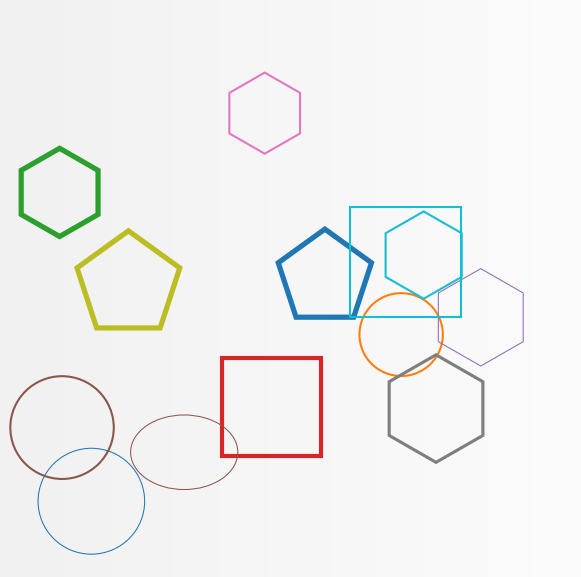[{"shape": "circle", "thickness": 0.5, "radius": 0.46, "center": [0.157, 0.131]}, {"shape": "pentagon", "thickness": 2.5, "radius": 0.42, "center": [0.559, 0.518]}, {"shape": "circle", "thickness": 1, "radius": 0.36, "center": [0.69, 0.42]}, {"shape": "hexagon", "thickness": 2.5, "radius": 0.38, "center": [0.103, 0.666]}, {"shape": "square", "thickness": 2, "radius": 0.43, "center": [0.468, 0.295]}, {"shape": "hexagon", "thickness": 0.5, "radius": 0.42, "center": [0.827, 0.45]}, {"shape": "oval", "thickness": 0.5, "radius": 0.46, "center": [0.317, 0.216]}, {"shape": "circle", "thickness": 1, "radius": 0.44, "center": [0.107, 0.259]}, {"shape": "hexagon", "thickness": 1, "radius": 0.35, "center": [0.455, 0.803]}, {"shape": "hexagon", "thickness": 1.5, "radius": 0.47, "center": [0.75, 0.292]}, {"shape": "pentagon", "thickness": 2.5, "radius": 0.46, "center": [0.221, 0.506]}, {"shape": "square", "thickness": 1, "radius": 0.48, "center": [0.698, 0.546]}, {"shape": "hexagon", "thickness": 1, "radius": 0.38, "center": [0.729, 0.557]}]